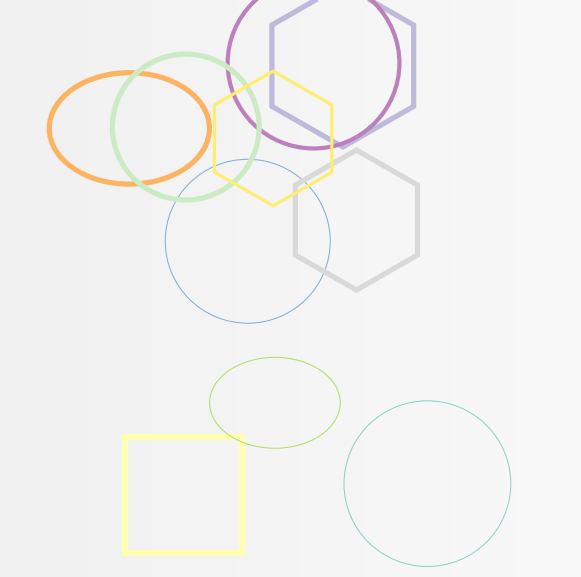[{"shape": "circle", "thickness": 0.5, "radius": 0.72, "center": [0.735, 0.162]}, {"shape": "square", "thickness": 3, "radius": 0.5, "center": [0.315, 0.142]}, {"shape": "hexagon", "thickness": 2.5, "radius": 0.7, "center": [0.59, 0.885]}, {"shape": "circle", "thickness": 0.5, "radius": 0.71, "center": [0.426, 0.581]}, {"shape": "oval", "thickness": 2.5, "radius": 0.69, "center": [0.223, 0.777]}, {"shape": "oval", "thickness": 0.5, "radius": 0.56, "center": [0.473, 0.302]}, {"shape": "hexagon", "thickness": 2.5, "radius": 0.61, "center": [0.613, 0.618]}, {"shape": "circle", "thickness": 2, "radius": 0.74, "center": [0.539, 0.89]}, {"shape": "circle", "thickness": 2.5, "radius": 0.63, "center": [0.32, 0.779]}, {"shape": "hexagon", "thickness": 1.5, "radius": 0.58, "center": [0.47, 0.759]}]